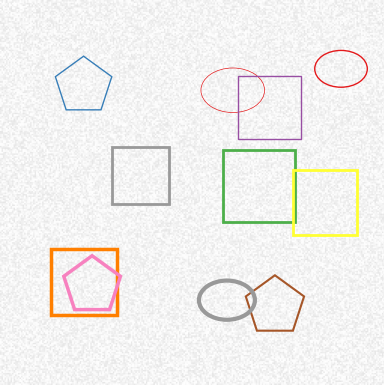[{"shape": "oval", "thickness": 1, "radius": 0.34, "center": [0.886, 0.821]}, {"shape": "oval", "thickness": 0.5, "radius": 0.41, "center": [0.605, 0.766]}, {"shape": "pentagon", "thickness": 1, "radius": 0.39, "center": [0.217, 0.777]}, {"shape": "square", "thickness": 2, "radius": 0.47, "center": [0.673, 0.517]}, {"shape": "square", "thickness": 1, "radius": 0.41, "center": [0.7, 0.72]}, {"shape": "square", "thickness": 2.5, "radius": 0.43, "center": [0.218, 0.268]}, {"shape": "square", "thickness": 2, "radius": 0.42, "center": [0.844, 0.473]}, {"shape": "pentagon", "thickness": 1.5, "radius": 0.4, "center": [0.714, 0.205]}, {"shape": "pentagon", "thickness": 2.5, "radius": 0.39, "center": [0.239, 0.258]}, {"shape": "square", "thickness": 2, "radius": 0.37, "center": [0.365, 0.544]}, {"shape": "oval", "thickness": 3, "radius": 0.36, "center": [0.589, 0.22]}]